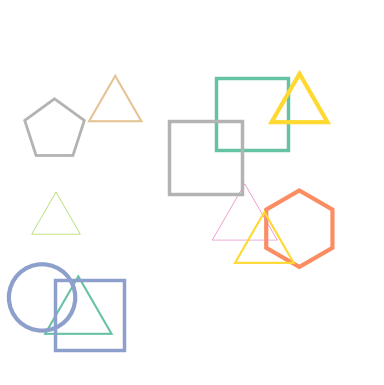[{"shape": "square", "thickness": 2.5, "radius": 0.47, "center": [0.656, 0.705]}, {"shape": "triangle", "thickness": 1.5, "radius": 0.5, "center": [0.203, 0.183]}, {"shape": "hexagon", "thickness": 3, "radius": 0.5, "center": [0.777, 0.406]}, {"shape": "circle", "thickness": 3, "radius": 0.43, "center": [0.109, 0.227]}, {"shape": "square", "thickness": 2.5, "radius": 0.45, "center": [0.233, 0.182]}, {"shape": "triangle", "thickness": 0.5, "radius": 0.49, "center": [0.636, 0.425]}, {"shape": "triangle", "thickness": 0.5, "radius": 0.36, "center": [0.145, 0.428]}, {"shape": "triangle", "thickness": 3, "radius": 0.42, "center": [0.778, 0.725]}, {"shape": "triangle", "thickness": 1.5, "radius": 0.44, "center": [0.687, 0.361]}, {"shape": "triangle", "thickness": 1.5, "radius": 0.39, "center": [0.299, 0.724]}, {"shape": "square", "thickness": 2.5, "radius": 0.48, "center": [0.534, 0.591]}, {"shape": "pentagon", "thickness": 2, "radius": 0.41, "center": [0.142, 0.662]}]